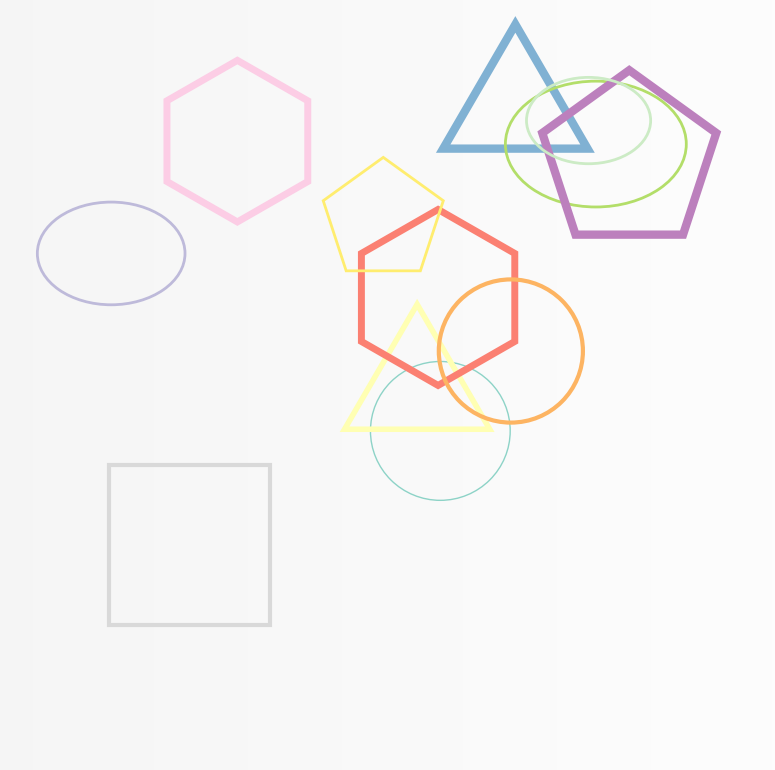[{"shape": "circle", "thickness": 0.5, "radius": 0.45, "center": [0.568, 0.44]}, {"shape": "triangle", "thickness": 2, "radius": 0.54, "center": [0.538, 0.497]}, {"shape": "oval", "thickness": 1, "radius": 0.48, "center": [0.143, 0.671]}, {"shape": "hexagon", "thickness": 2.5, "radius": 0.57, "center": [0.565, 0.614]}, {"shape": "triangle", "thickness": 3, "radius": 0.54, "center": [0.665, 0.861]}, {"shape": "circle", "thickness": 1.5, "radius": 0.46, "center": [0.659, 0.544]}, {"shape": "oval", "thickness": 1, "radius": 0.58, "center": [0.769, 0.813]}, {"shape": "hexagon", "thickness": 2.5, "radius": 0.52, "center": [0.306, 0.817]}, {"shape": "square", "thickness": 1.5, "radius": 0.52, "center": [0.244, 0.292]}, {"shape": "pentagon", "thickness": 3, "radius": 0.59, "center": [0.812, 0.791]}, {"shape": "oval", "thickness": 1, "radius": 0.4, "center": [0.759, 0.843]}, {"shape": "pentagon", "thickness": 1, "radius": 0.41, "center": [0.495, 0.714]}]